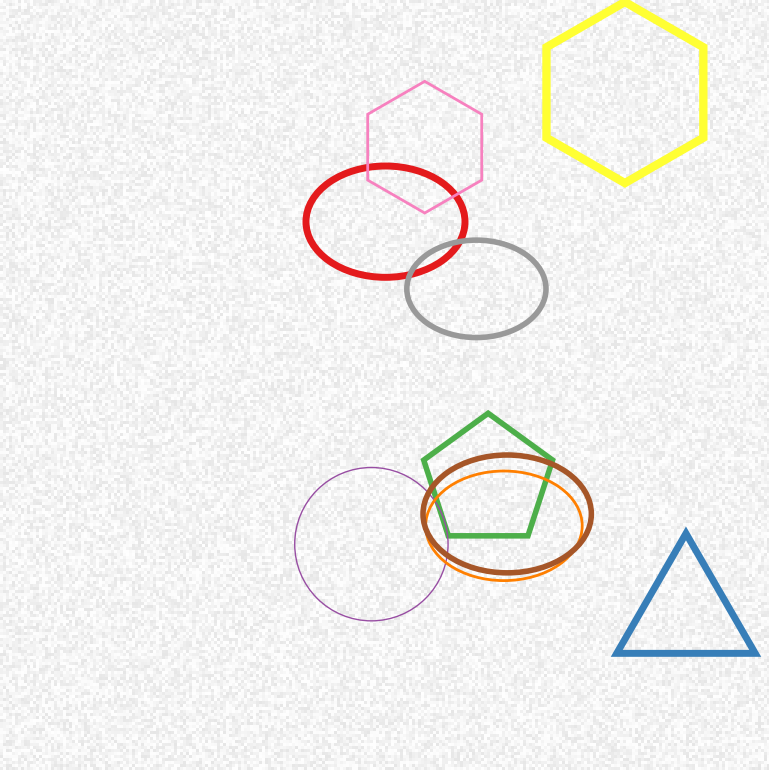[{"shape": "oval", "thickness": 2.5, "radius": 0.52, "center": [0.501, 0.712]}, {"shape": "triangle", "thickness": 2.5, "radius": 0.52, "center": [0.891, 0.203]}, {"shape": "pentagon", "thickness": 2, "radius": 0.44, "center": [0.634, 0.375]}, {"shape": "circle", "thickness": 0.5, "radius": 0.5, "center": [0.482, 0.293]}, {"shape": "oval", "thickness": 1, "radius": 0.51, "center": [0.654, 0.317]}, {"shape": "hexagon", "thickness": 3, "radius": 0.59, "center": [0.812, 0.88]}, {"shape": "oval", "thickness": 2, "radius": 0.55, "center": [0.659, 0.333]}, {"shape": "hexagon", "thickness": 1, "radius": 0.43, "center": [0.552, 0.809]}, {"shape": "oval", "thickness": 2, "radius": 0.45, "center": [0.619, 0.625]}]